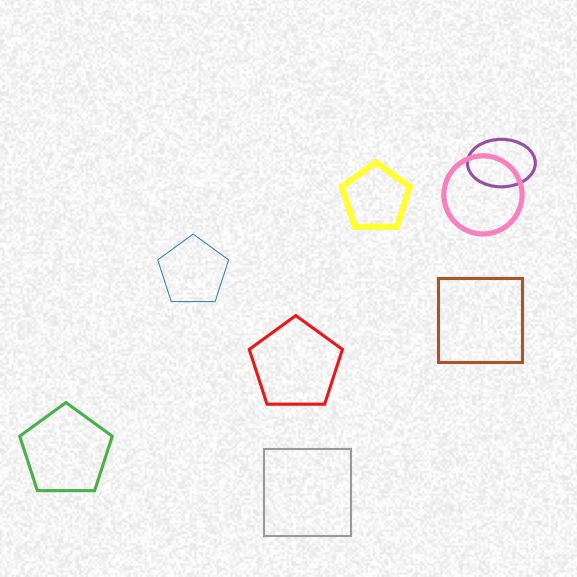[{"shape": "pentagon", "thickness": 1.5, "radius": 0.42, "center": [0.512, 0.368]}, {"shape": "pentagon", "thickness": 0.5, "radius": 0.32, "center": [0.335, 0.529]}, {"shape": "pentagon", "thickness": 1.5, "radius": 0.42, "center": [0.114, 0.218]}, {"shape": "oval", "thickness": 1.5, "radius": 0.29, "center": [0.868, 0.717]}, {"shape": "pentagon", "thickness": 3, "radius": 0.31, "center": [0.651, 0.656]}, {"shape": "square", "thickness": 1.5, "radius": 0.36, "center": [0.831, 0.446]}, {"shape": "circle", "thickness": 2.5, "radius": 0.34, "center": [0.836, 0.662]}, {"shape": "square", "thickness": 1, "radius": 0.38, "center": [0.532, 0.146]}]